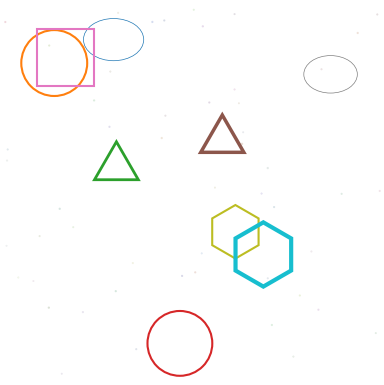[{"shape": "oval", "thickness": 0.5, "radius": 0.39, "center": [0.295, 0.897]}, {"shape": "circle", "thickness": 1.5, "radius": 0.43, "center": [0.141, 0.836]}, {"shape": "triangle", "thickness": 2, "radius": 0.33, "center": [0.302, 0.566]}, {"shape": "circle", "thickness": 1.5, "radius": 0.42, "center": [0.467, 0.108]}, {"shape": "triangle", "thickness": 2.5, "radius": 0.32, "center": [0.577, 0.637]}, {"shape": "square", "thickness": 1.5, "radius": 0.37, "center": [0.171, 0.85]}, {"shape": "oval", "thickness": 0.5, "radius": 0.35, "center": [0.859, 0.807]}, {"shape": "hexagon", "thickness": 1.5, "radius": 0.35, "center": [0.611, 0.398]}, {"shape": "hexagon", "thickness": 3, "radius": 0.42, "center": [0.684, 0.339]}]